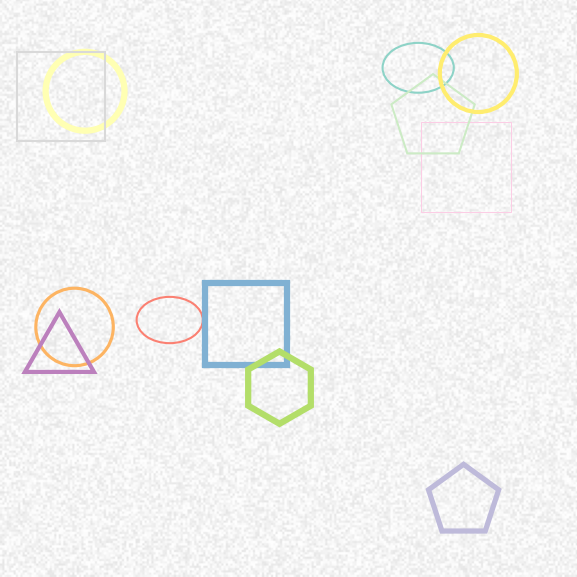[{"shape": "oval", "thickness": 1, "radius": 0.31, "center": [0.724, 0.882]}, {"shape": "circle", "thickness": 3, "radius": 0.34, "center": [0.147, 0.841]}, {"shape": "pentagon", "thickness": 2.5, "radius": 0.32, "center": [0.803, 0.131]}, {"shape": "oval", "thickness": 1, "radius": 0.29, "center": [0.294, 0.445]}, {"shape": "square", "thickness": 3, "radius": 0.36, "center": [0.426, 0.438]}, {"shape": "circle", "thickness": 1.5, "radius": 0.34, "center": [0.129, 0.433]}, {"shape": "hexagon", "thickness": 3, "radius": 0.31, "center": [0.484, 0.328]}, {"shape": "square", "thickness": 0.5, "radius": 0.39, "center": [0.807, 0.71]}, {"shape": "square", "thickness": 1, "radius": 0.38, "center": [0.106, 0.832]}, {"shape": "triangle", "thickness": 2, "radius": 0.35, "center": [0.103, 0.39]}, {"shape": "pentagon", "thickness": 1, "radius": 0.38, "center": [0.75, 0.795]}, {"shape": "circle", "thickness": 2, "radius": 0.33, "center": [0.828, 0.872]}]